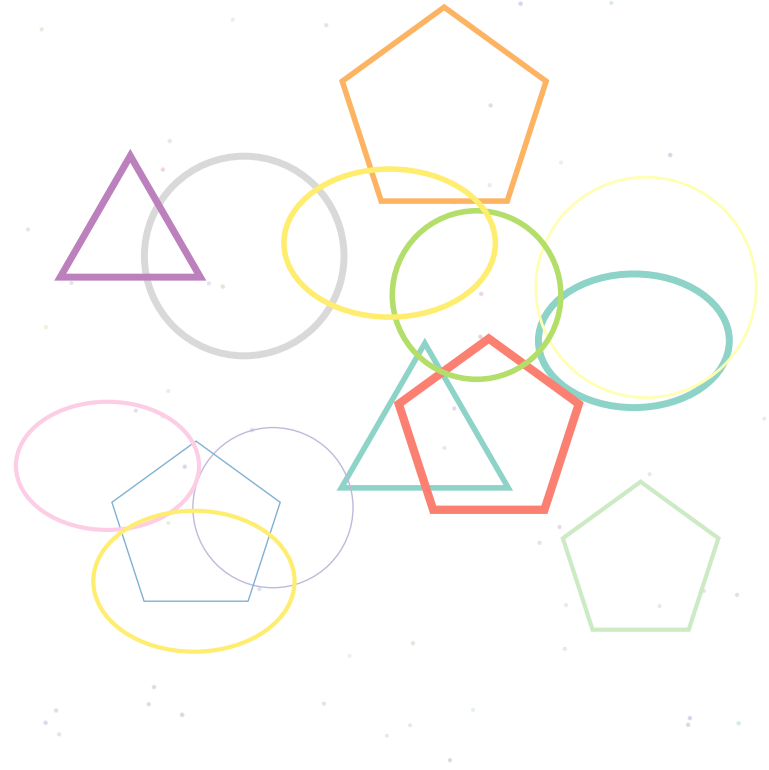[{"shape": "oval", "thickness": 2.5, "radius": 0.62, "center": [0.823, 0.557]}, {"shape": "triangle", "thickness": 2, "radius": 0.63, "center": [0.552, 0.429]}, {"shape": "circle", "thickness": 1, "radius": 0.72, "center": [0.839, 0.627]}, {"shape": "circle", "thickness": 0.5, "radius": 0.52, "center": [0.354, 0.341]}, {"shape": "pentagon", "thickness": 3, "radius": 0.61, "center": [0.635, 0.437]}, {"shape": "pentagon", "thickness": 0.5, "radius": 0.57, "center": [0.255, 0.312]}, {"shape": "pentagon", "thickness": 2, "radius": 0.7, "center": [0.577, 0.851]}, {"shape": "circle", "thickness": 2, "radius": 0.55, "center": [0.619, 0.617]}, {"shape": "oval", "thickness": 1.5, "radius": 0.59, "center": [0.14, 0.395]}, {"shape": "circle", "thickness": 2.5, "radius": 0.65, "center": [0.317, 0.668]}, {"shape": "triangle", "thickness": 2.5, "radius": 0.53, "center": [0.169, 0.693]}, {"shape": "pentagon", "thickness": 1.5, "radius": 0.53, "center": [0.832, 0.268]}, {"shape": "oval", "thickness": 1.5, "radius": 0.65, "center": [0.252, 0.245]}, {"shape": "oval", "thickness": 2, "radius": 0.69, "center": [0.506, 0.684]}]